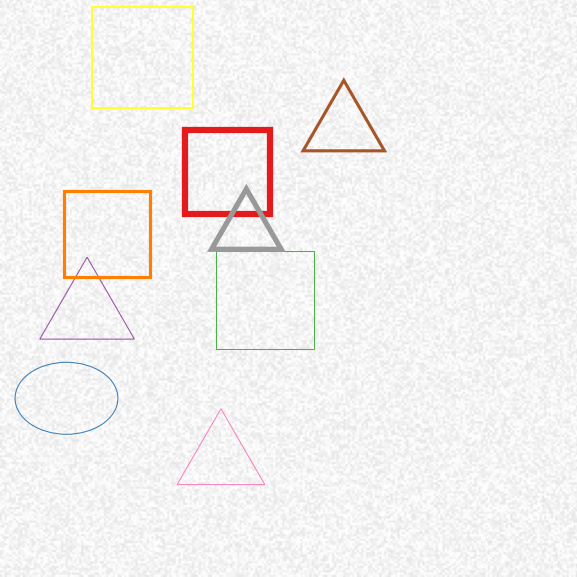[{"shape": "square", "thickness": 3, "radius": 0.37, "center": [0.394, 0.702]}, {"shape": "oval", "thickness": 0.5, "radius": 0.45, "center": [0.115, 0.309]}, {"shape": "square", "thickness": 0.5, "radius": 0.42, "center": [0.458, 0.479]}, {"shape": "triangle", "thickness": 0.5, "radius": 0.47, "center": [0.151, 0.459]}, {"shape": "square", "thickness": 1.5, "radius": 0.37, "center": [0.185, 0.594]}, {"shape": "square", "thickness": 1, "radius": 0.44, "center": [0.247, 0.899]}, {"shape": "triangle", "thickness": 1.5, "radius": 0.41, "center": [0.595, 0.779]}, {"shape": "triangle", "thickness": 0.5, "radius": 0.44, "center": [0.383, 0.204]}, {"shape": "triangle", "thickness": 2.5, "radius": 0.35, "center": [0.427, 0.602]}]